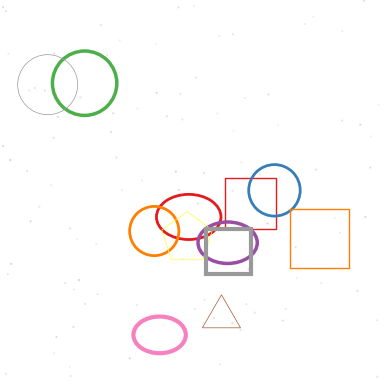[{"shape": "square", "thickness": 1, "radius": 0.33, "center": [0.65, 0.471]}, {"shape": "oval", "thickness": 2, "radius": 0.42, "center": [0.49, 0.437]}, {"shape": "circle", "thickness": 2, "radius": 0.33, "center": [0.713, 0.506]}, {"shape": "circle", "thickness": 2.5, "radius": 0.42, "center": [0.22, 0.784]}, {"shape": "oval", "thickness": 2.5, "radius": 0.38, "center": [0.591, 0.37]}, {"shape": "circle", "thickness": 2, "radius": 0.32, "center": [0.401, 0.4]}, {"shape": "square", "thickness": 1, "radius": 0.38, "center": [0.829, 0.379]}, {"shape": "pentagon", "thickness": 0.5, "radius": 0.35, "center": [0.486, 0.381]}, {"shape": "triangle", "thickness": 0.5, "radius": 0.29, "center": [0.575, 0.177]}, {"shape": "oval", "thickness": 3, "radius": 0.34, "center": [0.415, 0.13]}, {"shape": "circle", "thickness": 0.5, "radius": 0.39, "center": [0.124, 0.78]}, {"shape": "square", "thickness": 3, "radius": 0.29, "center": [0.594, 0.346]}]